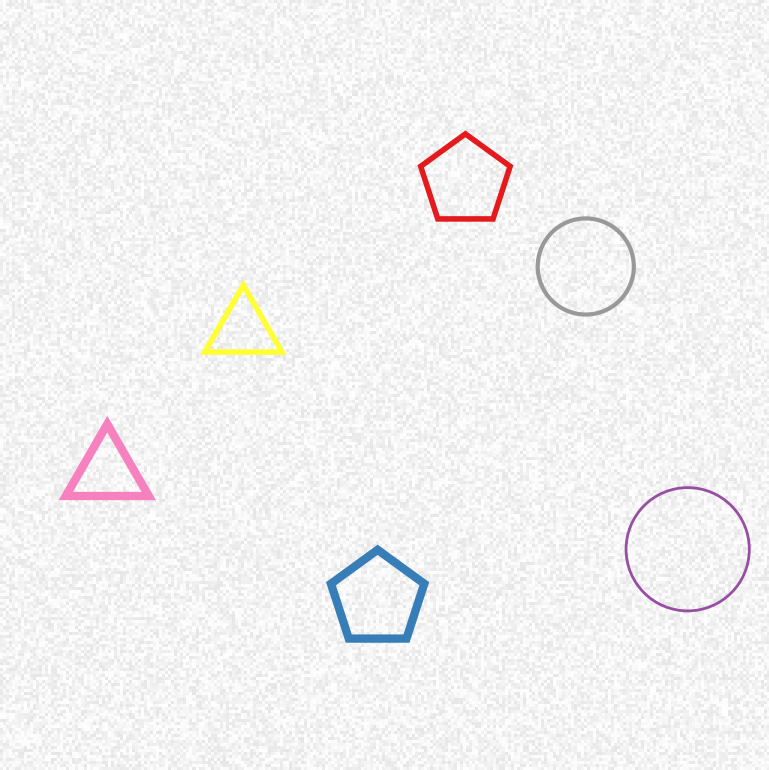[{"shape": "pentagon", "thickness": 2, "radius": 0.31, "center": [0.604, 0.765]}, {"shape": "pentagon", "thickness": 3, "radius": 0.32, "center": [0.49, 0.222]}, {"shape": "circle", "thickness": 1, "radius": 0.4, "center": [0.893, 0.287]}, {"shape": "triangle", "thickness": 2, "radius": 0.29, "center": [0.316, 0.572]}, {"shape": "triangle", "thickness": 3, "radius": 0.31, "center": [0.139, 0.387]}, {"shape": "circle", "thickness": 1.5, "radius": 0.31, "center": [0.761, 0.654]}]